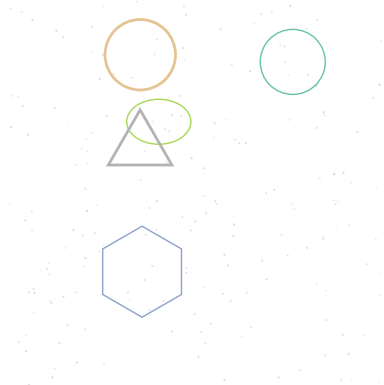[{"shape": "circle", "thickness": 1, "radius": 0.42, "center": [0.76, 0.839]}, {"shape": "hexagon", "thickness": 1, "radius": 0.59, "center": [0.369, 0.294]}, {"shape": "oval", "thickness": 1, "radius": 0.42, "center": [0.412, 0.684]}, {"shape": "circle", "thickness": 2, "radius": 0.46, "center": [0.364, 0.858]}, {"shape": "triangle", "thickness": 2, "radius": 0.48, "center": [0.364, 0.619]}]